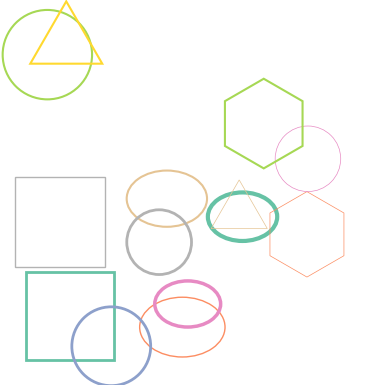[{"shape": "oval", "thickness": 3, "radius": 0.45, "center": [0.63, 0.437]}, {"shape": "square", "thickness": 2, "radius": 0.57, "center": [0.182, 0.179]}, {"shape": "oval", "thickness": 1, "radius": 0.55, "center": [0.474, 0.15]}, {"shape": "hexagon", "thickness": 0.5, "radius": 0.55, "center": [0.797, 0.391]}, {"shape": "circle", "thickness": 2, "radius": 0.51, "center": [0.289, 0.101]}, {"shape": "circle", "thickness": 0.5, "radius": 0.43, "center": [0.8, 0.588]}, {"shape": "oval", "thickness": 2.5, "radius": 0.43, "center": [0.488, 0.21]}, {"shape": "circle", "thickness": 1.5, "radius": 0.58, "center": [0.123, 0.858]}, {"shape": "hexagon", "thickness": 1.5, "radius": 0.58, "center": [0.685, 0.679]}, {"shape": "triangle", "thickness": 1.5, "radius": 0.54, "center": [0.172, 0.889]}, {"shape": "triangle", "thickness": 0.5, "radius": 0.42, "center": [0.621, 0.448]}, {"shape": "oval", "thickness": 1.5, "radius": 0.52, "center": [0.433, 0.484]}, {"shape": "circle", "thickness": 2, "radius": 0.42, "center": [0.413, 0.371]}, {"shape": "square", "thickness": 1, "radius": 0.59, "center": [0.156, 0.423]}]